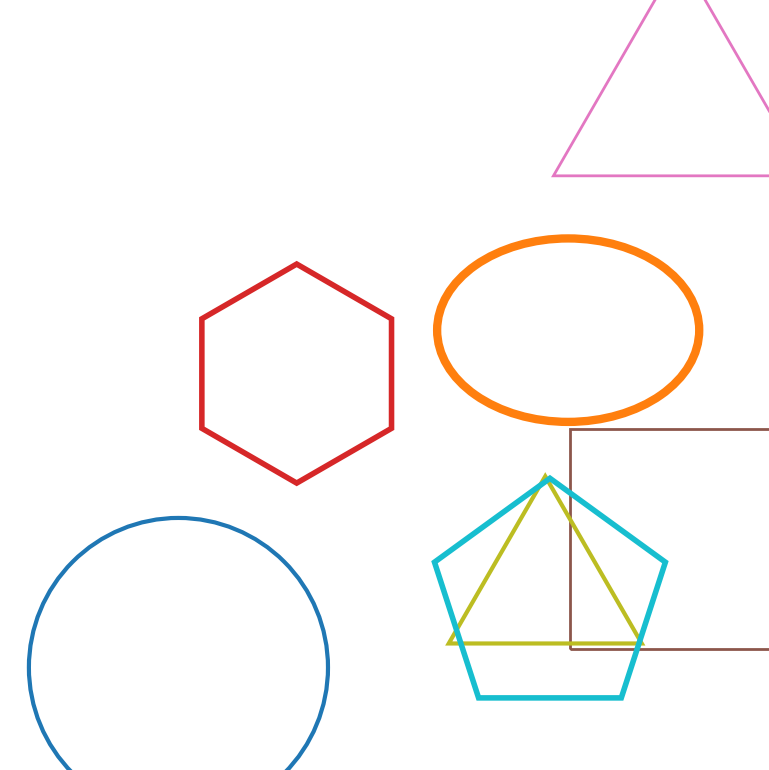[{"shape": "circle", "thickness": 1.5, "radius": 0.97, "center": [0.232, 0.133]}, {"shape": "oval", "thickness": 3, "radius": 0.85, "center": [0.738, 0.571]}, {"shape": "hexagon", "thickness": 2, "radius": 0.71, "center": [0.385, 0.515]}, {"shape": "square", "thickness": 1, "radius": 0.71, "center": [0.883, 0.3]}, {"shape": "triangle", "thickness": 1, "radius": 0.95, "center": [0.883, 0.867]}, {"shape": "triangle", "thickness": 1.5, "radius": 0.72, "center": [0.708, 0.237]}, {"shape": "pentagon", "thickness": 2, "radius": 0.79, "center": [0.714, 0.221]}]